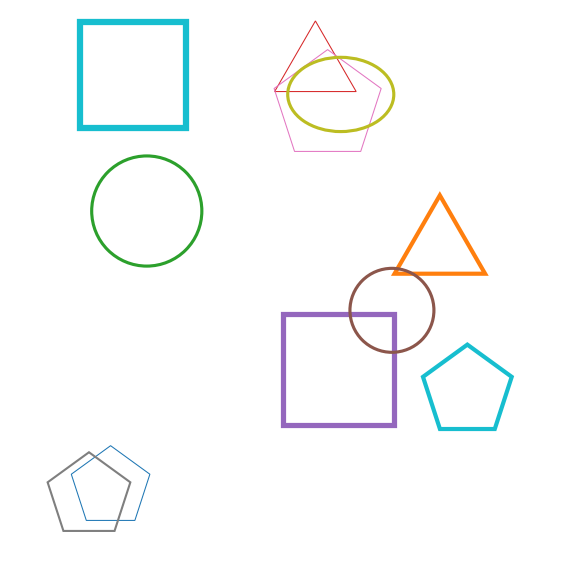[{"shape": "pentagon", "thickness": 0.5, "radius": 0.36, "center": [0.192, 0.156]}, {"shape": "triangle", "thickness": 2, "radius": 0.45, "center": [0.762, 0.57]}, {"shape": "circle", "thickness": 1.5, "radius": 0.48, "center": [0.254, 0.634]}, {"shape": "triangle", "thickness": 0.5, "radius": 0.41, "center": [0.546, 0.881]}, {"shape": "square", "thickness": 2.5, "radius": 0.48, "center": [0.586, 0.359]}, {"shape": "circle", "thickness": 1.5, "radius": 0.36, "center": [0.679, 0.462]}, {"shape": "pentagon", "thickness": 0.5, "radius": 0.49, "center": [0.567, 0.816]}, {"shape": "pentagon", "thickness": 1, "radius": 0.38, "center": [0.154, 0.141]}, {"shape": "oval", "thickness": 1.5, "radius": 0.46, "center": [0.59, 0.836]}, {"shape": "square", "thickness": 3, "radius": 0.46, "center": [0.23, 0.869]}, {"shape": "pentagon", "thickness": 2, "radius": 0.4, "center": [0.809, 0.322]}]